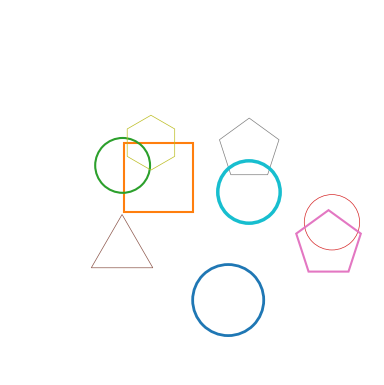[{"shape": "circle", "thickness": 2, "radius": 0.46, "center": [0.593, 0.221]}, {"shape": "square", "thickness": 1.5, "radius": 0.45, "center": [0.412, 0.538]}, {"shape": "circle", "thickness": 1.5, "radius": 0.36, "center": [0.318, 0.57]}, {"shape": "circle", "thickness": 0.5, "radius": 0.36, "center": [0.862, 0.423]}, {"shape": "triangle", "thickness": 0.5, "radius": 0.46, "center": [0.317, 0.351]}, {"shape": "pentagon", "thickness": 1.5, "radius": 0.44, "center": [0.853, 0.366]}, {"shape": "pentagon", "thickness": 0.5, "radius": 0.41, "center": [0.647, 0.612]}, {"shape": "hexagon", "thickness": 0.5, "radius": 0.36, "center": [0.392, 0.629]}, {"shape": "circle", "thickness": 2.5, "radius": 0.41, "center": [0.647, 0.501]}]